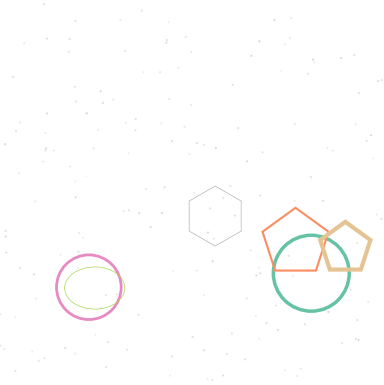[{"shape": "circle", "thickness": 2.5, "radius": 0.49, "center": [0.809, 0.29]}, {"shape": "pentagon", "thickness": 1.5, "radius": 0.45, "center": [0.768, 0.37]}, {"shape": "circle", "thickness": 2, "radius": 0.42, "center": [0.231, 0.254]}, {"shape": "oval", "thickness": 0.5, "radius": 0.39, "center": [0.246, 0.252]}, {"shape": "pentagon", "thickness": 3, "radius": 0.34, "center": [0.897, 0.355]}, {"shape": "hexagon", "thickness": 0.5, "radius": 0.39, "center": [0.559, 0.439]}]